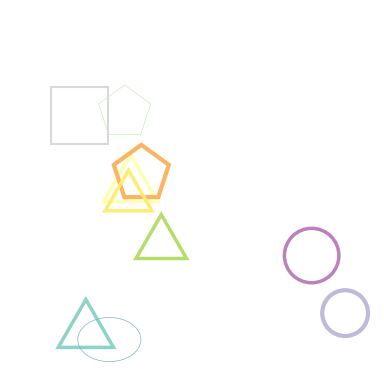[{"shape": "triangle", "thickness": 2.5, "radius": 0.41, "center": [0.223, 0.139]}, {"shape": "triangle", "thickness": 2.5, "radius": 0.41, "center": [0.339, 0.517]}, {"shape": "circle", "thickness": 3, "radius": 0.3, "center": [0.897, 0.187]}, {"shape": "oval", "thickness": 0.5, "radius": 0.41, "center": [0.284, 0.118]}, {"shape": "pentagon", "thickness": 3, "radius": 0.38, "center": [0.367, 0.549]}, {"shape": "triangle", "thickness": 2.5, "radius": 0.38, "center": [0.419, 0.367]}, {"shape": "square", "thickness": 1.5, "radius": 0.37, "center": [0.208, 0.699]}, {"shape": "circle", "thickness": 2.5, "radius": 0.35, "center": [0.81, 0.336]}, {"shape": "pentagon", "thickness": 0.5, "radius": 0.36, "center": [0.324, 0.708]}, {"shape": "triangle", "thickness": 2.5, "radius": 0.35, "center": [0.334, 0.488]}]